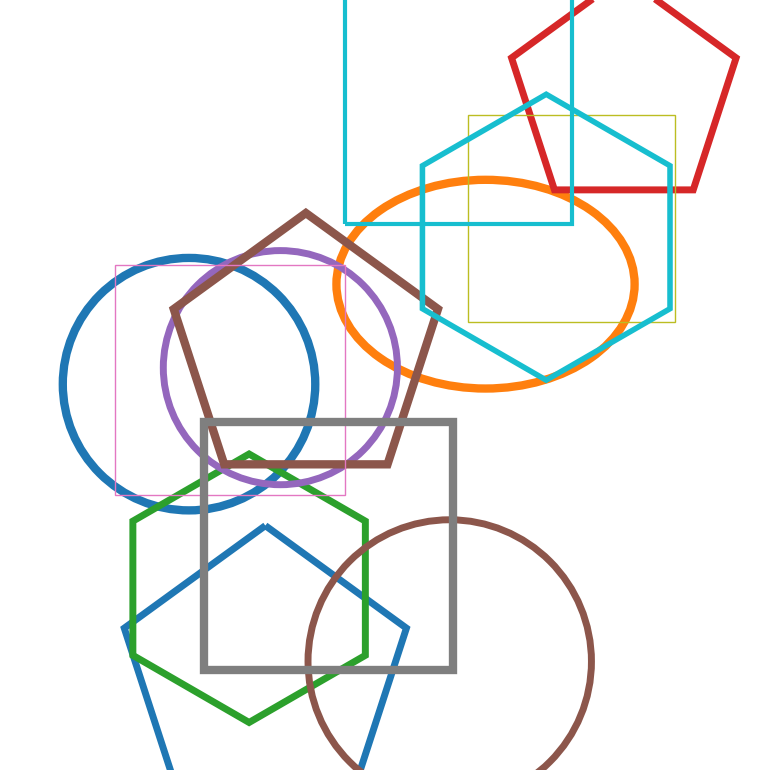[{"shape": "circle", "thickness": 3, "radius": 0.82, "center": [0.245, 0.501]}, {"shape": "pentagon", "thickness": 2.5, "radius": 0.96, "center": [0.345, 0.125]}, {"shape": "oval", "thickness": 3, "radius": 0.97, "center": [0.631, 0.631]}, {"shape": "hexagon", "thickness": 2.5, "radius": 0.87, "center": [0.324, 0.236]}, {"shape": "pentagon", "thickness": 2.5, "radius": 0.77, "center": [0.81, 0.877]}, {"shape": "circle", "thickness": 2.5, "radius": 0.76, "center": [0.364, 0.523]}, {"shape": "circle", "thickness": 2.5, "radius": 0.92, "center": [0.584, 0.141]}, {"shape": "pentagon", "thickness": 3, "radius": 0.9, "center": [0.397, 0.543]}, {"shape": "square", "thickness": 0.5, "radius": 0.75, "center": [0.299, 0.507]}, {"shape": "square", "thickness": 3, "radius": 0.81, "center": [0.427, 0.291]}, {"shape": "square", "thickness": 0.5, "radius": 0.67, "center": [0.743, 0.716]}, {"shape": "hexagon", "thickness": 2, "radius": 0.93, "center": [0.709, 0.692]}, {"shape": "square", "thickness": 1.5, "radius": 0.74, "center": [0.595, 0.856]}]